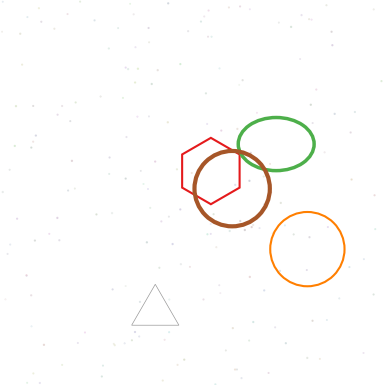[{"shape": "hexagon", "thickness": 1.5, "radius": 0.43, "center": [0.548, 0.556]}, {"shape": "oval", "thickness": 2.5, "radius": 0.49, "center": [0.717, 0.626]}, {"shape": "circle", "thickness": 1.5, "radius": 0.48, "center": [0.798, 0.353]}, {"shape": "circle", "thickness": 3, "radius": 0.49, "center": [0.603, 0.51]}, {"shape": "triangle", "thickness": 0.5, "radius": 0.35, "center": [0.403, 0.191]}]